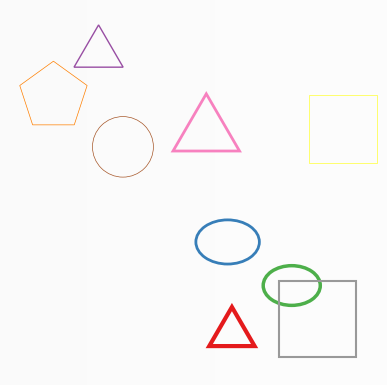[{"shape": "triangle", "thickness": 3, "radius": 0.34, "center": [0.599, 0.135]}, {"shape": "oval", "thickness": 2, "radius": 0.41, "center": [0.587, 0.372]}, {"shape": "oval", "thickness": 2.5, "radius": 0.37, "center": [0.753, 0.258]}, {"shape": "triangle", "thickness": 1, "radius": 0.37, "center": [0.254, 0.862]}, {"shape": "pentagon", "thickness": 0.5, "radius": 0.46, "center": [0.138, 0.75]}, {"shape": "square", "thickness": 0.5, "radius": 0.44, "center": [0.886, 0.665]}, {"shape": "circle", "thickness": 0.5, "radius": 0.39, "center": [0.317, 0.619]}, {"shape": "triangle", "thickness": 2, "radius": 0.5, "center": [0.532, 0.657]}, {"shape": "square", "thickness": 1.5, "radius": 0.5, "center": [0.82, 0.171]}]